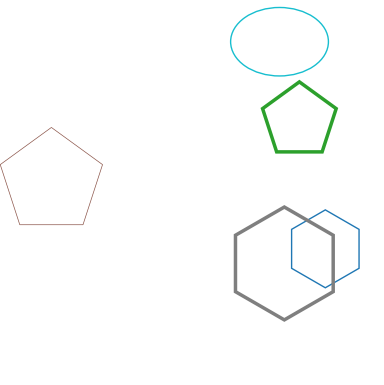[{"shape": "hexagon", "thickness": 1, "radius": 0.51, "center": [0.845, 0.354]}, {"shape": "pentagon", "thickness": 2.5, "radius": 0.5, "center": [0.778, 0.687]}, {"shape": "pentagon", "thickness": 0.5, "radius": 0.7, "center": [0.133, 0.529]}, {"shape": "hexagon", "thickness": 2.5, "radius": 0.73, "center": [0.739, 0.316]}, {"shape": "oval", "thickness": 1, "radius": 0.64, "center": [0.726, 0.892]}]